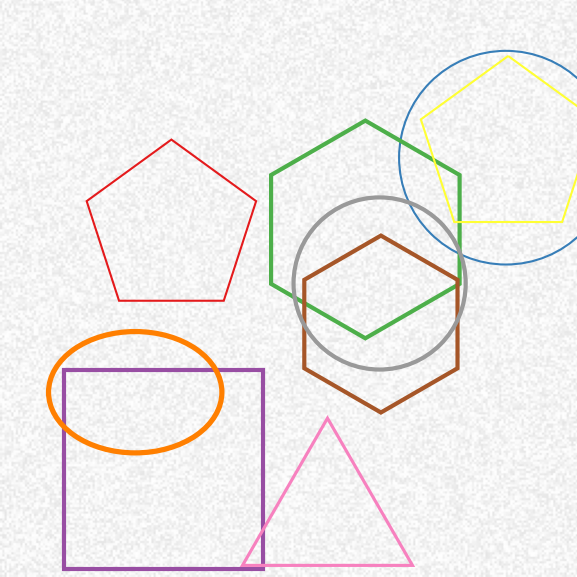[{"shape": "pentagon", "thickness": 1, "radius": 0.77, "center": [0.297, 0.603]}, {"shape": "circle", "thickness": 1, "radius": 0.92, "center": [0.876, 0.726]}, {"shape": "hexagon", "thickness": 2, "radius": 0.94, "center": [0.633, 0.602]}, {"shape": "square", "thickness": 2, "radius": 0.86, "center": [0.283, 0.186]}, {"shape": "oval", "thickness": 2.5, "radius": 0.75, "center": [0.234, 0.32]}, {"shape": "pentagon", "thickness": 1, "radius": 0.79, "center": [0.88, 0.743]}, {"shape": "hexagon", "thickness": 2, "radius": 0.77, "center": [0.66, 0.438]}, {"shape": "triangle", "thickness": 1.5, "radius": 0.85, "center": [0.567, 0.105]}, {"shape": "circle", "thickness": 2, "radius": 0.75, "center": [0.657, 0.508]}]